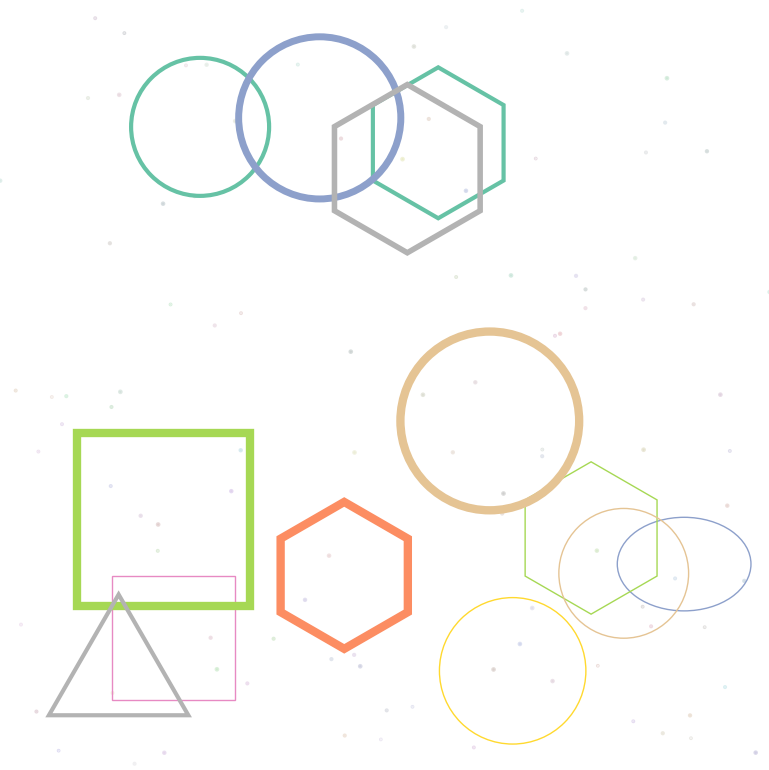[{"shape": "hexagon", "thickness": 1.5, "radius": 0.49, "center": [0.569, 0.815]}, {"shape": "circle", "thickness": 1.5, "radius": 0.45, "center": [0.26, 0.835]}, {"shape": "hexagon", "thickness": 3, "radius": 0.48, "center": [0.447, 0.253]}, {"shape": "circle", "thickness": 2.5, "radius": 0.53, "center": [0.415, 0.847]}, {"shape": "oval", "thickness": 0.5, "radius": 0.43, "center": [0.888, 0.267]}, {"shape": "square", "thickness": 0.5, "radius": 0.4, "center": [0.225, 0.171]}, {"shape": "hexagon", "thickness": 0.5, "radius": 0.49, "center": [0.768, 0.301]}, {"shape": "square", "thickness": 3, "radius": 0.56, "center": [0.213, 0.325]}, {"shape": "circle", "thickness": 0.5, "radius": 0.48, "center": [0.666, 0.129]}, {"shape": "circle", "thickness": 0.5, "radius": 0.42, "center": [0.81, 0.255]}, {"shape": "circle", "thickness": 3, "radius": 0.58, "center": [0.636, 0.453]}, {"shape": "triangle", "thickness": 1.5, "radius": 0.52, "center": [0.154, 0.123]}, {"shape": "hexagon", "thickness": 2, "radius": 0.55, "center": [0.529, 0.781]}]